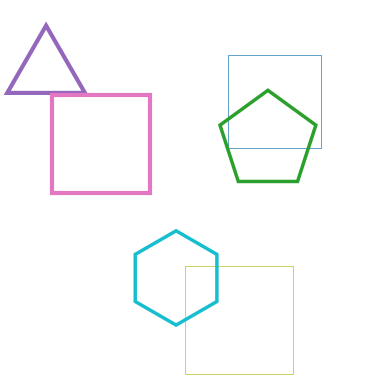[{"shape": "square", "thickness": 0.5, "radius": 0.6, "center": [0.713, 0.737]}, {"shape": "pentagon", "thickness": 2.5, "radius": 0.65, "center": [0.696, 0.635]}, {"shape": "triangle", "thickness": 3, "radius": 0.58, "center": [0.12, 0.817]}, {"shape": "square", "thickness": 3, "radius": 0.63, "center": [0.263, 0.626]}, {"shape": "square", "thickness": 0.5, "radius": 0.7, "center": [0.62, 0.169]}, {"shape": "hexagon", "thickness": 2.5, "radius": 0.61, "center": [0.457, 0.278]}]